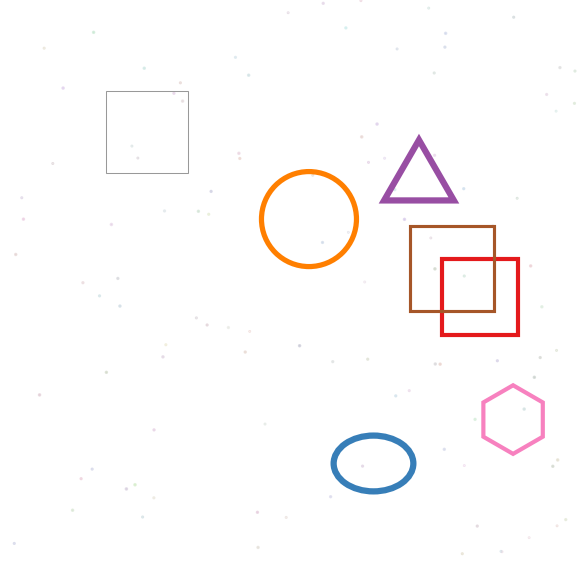[{"shape": "square", "thickness": 2, "radius": 0.33, "center": [0.831, 0.485]}, {"shape": "oval", "thickness": 3, "radius": 0.35, "center": [0.647, 0.197]}, {"shape": "triangle", "thickness": 3, "radius": 0.35, "center": [0.726, 0.687]}, {"shape": "circle", "thickness": 2.5, "radius": 0.41, "center": [0.535, 0.62]}, {"shape": "square", "thickness": 1.5, "radius": 0.37, "center": [0.783, 0.534]}, {"shape": "hexagon", "thickness": 2, "radius": 0.3, "center": [0.888, 0.273]}, {"shape": "square", "thickness": 0.5, "radius": 0.36, "center": [0.255, 0.771]}]